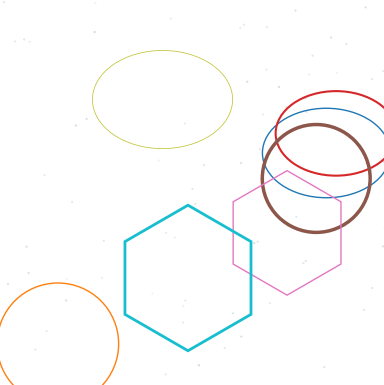[{"shape": "oval", "thickness": 1, "radius": 0.83, "center": [0.848, 0.603]}, {"shape": "circle", "thickness": 1, "radius": 0.79, "center": [0.15, 0.107]}, {"shape": "oval", "thickness": 1.5, "radius": 0.78, "center": [0.873, 0.654]}, {"shape": "circle", "thickness": 2.5, "radius": 0.7, "center": [0.821, 0.536]}, {"shape": "hexagon", "thickness": 1, "radius": 0.81, "center": [0.746, 0.395]}, {"shape": "oval", "thickness": 0.5, "radius": 0.91, "center": [0.422, 0.741]}, {"shape": "hexagon", "thickness": 2, "radius": 0.95, "center": [0.488, 0.278]}]